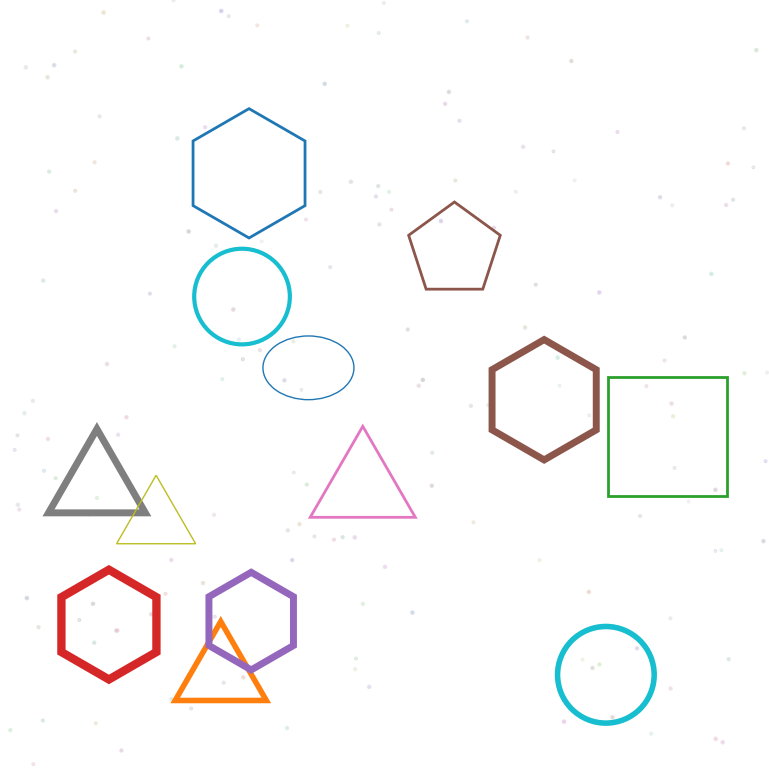[{"shape": "oval", "thickness": 0.5, "radius": 0.3, "center": [0.401, 0.522]}, {"shape": "hexagon", "thickness": 1, "radius": 0.42, "center": [0.323, 0.775]}, {"shape": "triangle", "thickness": 2, "radius": 0.34, "center": [0.287, 0.124]}, {"shape": "square", "thickness": 1, "radius": 0.39, "center": [0.867, 0.433]}, {"shape": "hexagon", "thickness": 3, "radius": 0.36, "center": [0.141, 0.189]}, {"shape": "hexagon", "thickness": 2.5, "radius": 0.32, "center": [0.326, 0.193]}, {"shape": "pentagon", "thickness": 1, "radius": 0.31, "center": [0.59, 0.675]}, {"shape": "hexagon", "thickness": 2.5, "radius": 0.39, "center": [0.707, 0.481]}, {"shape": "triangle", "thickness": 1, "radius": 0.39, "center": [0.471, 0.368]}, {"shape": "triangle", "thickness": 2.5, "radius": 0.36, "center": [0.126, 0.37]}, {"shape": "triangle", "thickness": 0.5, "radius": 0.3, "center": [0.203, 0.323]}, {"shape": "circle", "thickness": 2, "radius": 0.31, "center": [0.787, 0.124]}, {"shape": "circle", "thickness": 1.5, "radius": 0.31, "center": [0.314, 0.615]}]